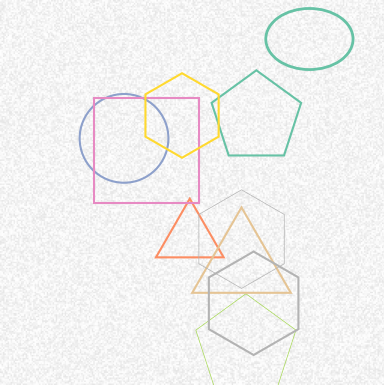[{"shape": "oval", "thickness": 2, "radius": 0.57, "center": [0.804, 0.899]}, {"shape": "pentagon", "thickness": 1.5, "radius": 0.61, "center": [0.666, 0.695]}, {"shape": "triangle", "thickness": 1.5, "radius": 0.51, "center": [0.493, 0.382]}, {"shape": "circle", "thickness": 1.5, "radius": 0.58, "center": [0.322, 0.641]}, {"shape": "square", "thickness": 1.5, "radius": 0.68, "center": [0.381, 0.609]}, {"shape": "pentagon", "thickness": 0.5, "radius": 0.68, "center": [0.639, 0.1]}, {"shape": "hexagon", "thickness": 1.5, "radius": 0.55, "center": [0.473, 0.7]}, {"shape": "triangle", "thickness": 1.5, "radius": 0.74, "center": [0.627, 0.313]}, {"shape": "hexagon", "thickness": 0.5, "radius": 0.64, "center": [0.627, 0.379]}, {"shape": "hexagon", "thickness": 1.5, "radius": 0.67, "center": [0.659, 0.212]}]